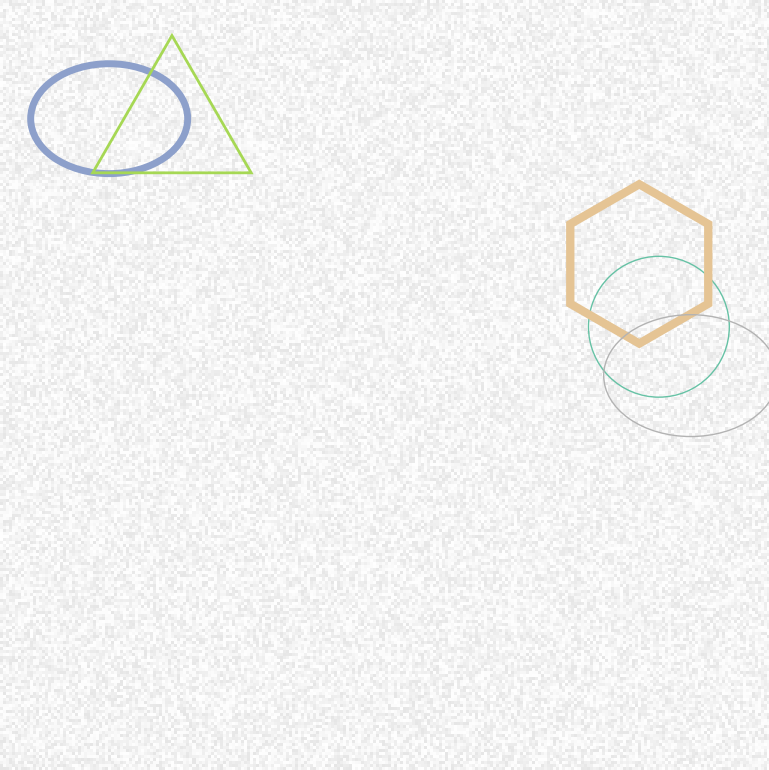[{"shape": "circle", "thickness": 0.5, "radius": 0.46, "center": [0.856, 0.576]}, {"shape": "oval", "thickness": 2.5, "radius": 0.51, "center": [0.142, 0.846]}, {"shape": "triangle", "thickness": 1, "radius": 0.59, "center": [0.223, 0.835]}, {"shape": "hexagon", "thickness": 3, "radius": 0.52, "center": [0.83, 0.657]}, {"shape": "oval", "thickness": 0.5, "radius": 0.57, "center": [0.897, 0.512]}]